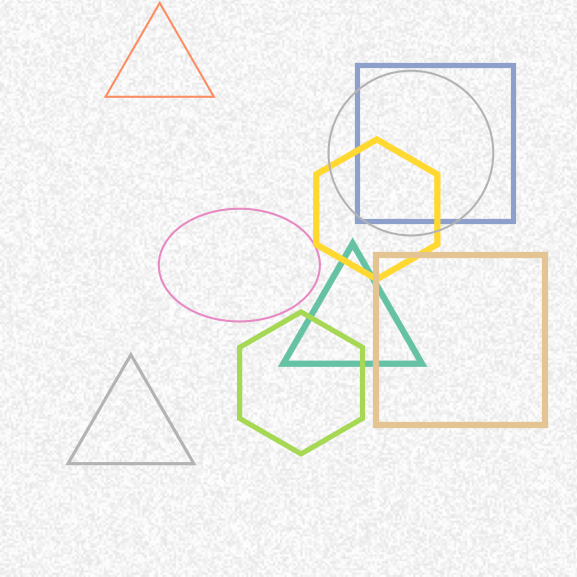[{"shape": "triangle", "thickness": 3, "radius": 0.69, "center": [0.611, 0.439]}, {"shape": "triangle", "thickness": 1, "radius": 0.54, "center": [0.277, 0.886]}, {"shape": "square", "thickness": 2.5, "radius": 0.67, "center": [0.753, 0.751]}, {"shape": "oval", "thickness": 1, "radius": 0.7, "center": [0.414, 0.54]}, {"shape": "hexagon", "thickness": 2.5, "radius": 0.61, "center": [0.521, 0.336]}, {"shape": "hexagon", "thickness": 3, "radius": 0.61, "center": [0.652, 0.637]}, {"shape": "square", "thickness": 3, "radius": 0.73, "center": [0.798, 0.411]}, {"shape": "circle", "thickness": 1, "radius": 0.71, "center": [0.712, 0.734]}, {"shape": "triangle", "thickness": 1.5, "radius": 0.63, "center": [0.227, 0.259]}]